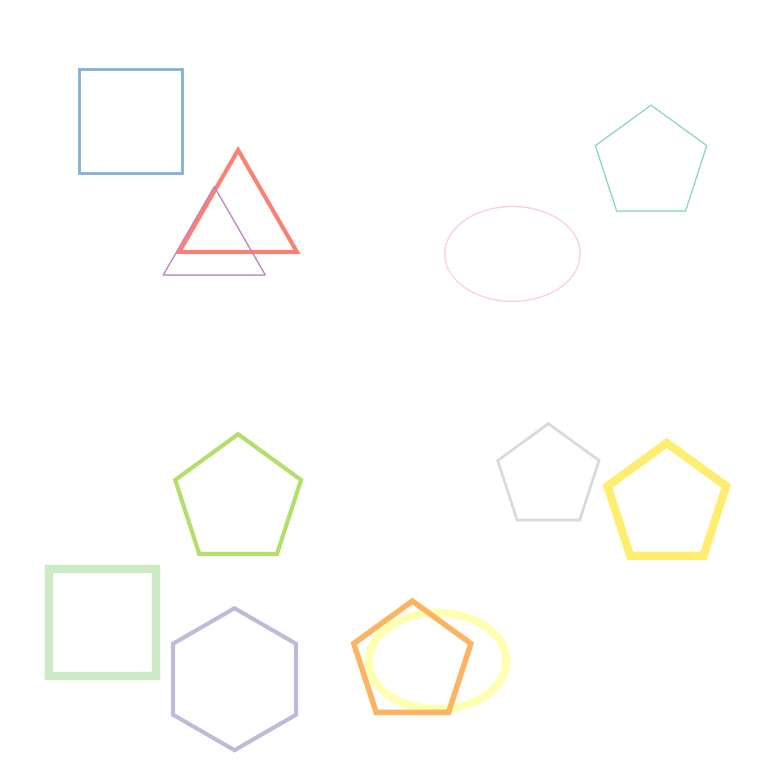[{"shape": "pentagon", "thickness": 0.5, "radius": 0.38, "center": [0.846, 0.787]}, {"shape": "oval", "thickness": 3, "radius": 0.45, "center": [0.568, 0.141]}, {"shape": "hexagon", "thickness": 1.5, "radius": 0.46, "center": [0.305, 0.118]}, {"shape": "triangle", "thickness": 1.5, "radius": 0.44, "center": [0.309, 0.717]}, {"shape": "square", "thickness": 1, "radius": 0.34, "center": [0.169, 0.843]}, {"shape": "pentagon", "thickness": 2, "radius": 0.4, "center": [0.536, 0.14]}, {"shape": "pentagon", "thickness": 1.5, "radius": 0.43, "center": [0.309, 0.35]}, {"shape": "oval", "thickness": 0.5, "radius": 0.44, "center": [0.666, 0.67]}, {"shape": "pentagon", "thickness": 1, "radius": 0.35, "center": [0.712, 0.381]}, {"shape": "triangle", "thickness": 0.5, "radius": 0.38, "center": [0.278, 0.681]}, {"shape": "square", "thickness": 3, "radius": 0.35, "center": [0.133, 0.192]}, {"shape": "pentagon", "thickness": 3, "radius": 0.41, "center": [0.866, 0.344]}]